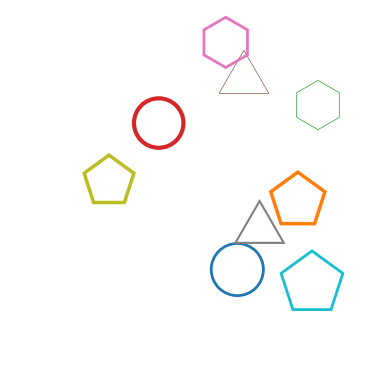[{"shape": "circle", "thickness": 2, "radius": 0.34, "center": [0.616, 0.3]}, {"shape": "pentagon", "thickness": 2.5, "radius": 0.37, "center": [0.774, 0.479]}, {"shape": "hexagon", "thickness": 0.5, "radius": 0.32, "center": [0.826, 0.727]}, {"shape": "circle", "thickness": 3, "radius": 0.32, "center": [0.412, 0.68]}, {"shape": "triangle", "thickness": 0.5, "radius": 0.37, "center": [0.634, 0.795]}, {"shape": "hexagon", "thickness": 2, "radius": 0.33, "center": [0.586, 0.89]}, {"shape": "triangle", "thickness": 1.5, "radius": 0.36, "center": [0.674, 0.405]}, {"shape": "pentagon", "thickness": 2.5, "radius": 0.34, "center": [0.283, 0.529]}, {"shape": "pentagon", "thickness": 2, "radius": 0.42, "center": [0.81, 0.264]}]